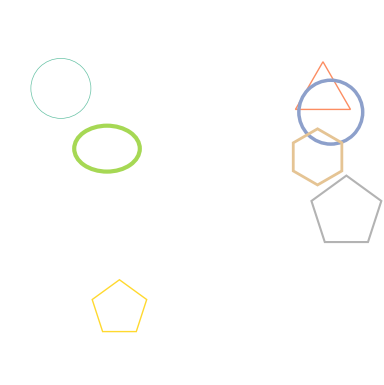[{"shape": "circle", "thickness": 0.5, "radius": 0.39, "center": [0.158, 0.77]}, {"shape": "triangle", "thickness": 1, "radius": 0.41, "center": [0.839, 0.757]}, {"shape": "circle", "thickness": 2.5, "radius": 0.41, "center": [0.859, 0.709]}, {"shape": "oval", "thickness": 3, "radius": 0.43, "center": [0.278, 0.614]}, {"shape": "pentagon", "thickness": 1, "radius": 0.37, "center": [0.31, 0.199]}, {"shape": "hexagon", "thickness": 2, "radius": 0.36, "center": [0.825, 0.593]}, {"shape": "pentagon", "thickness": 1.5, "radius": 0.48, "center": [0.9, 0.448]}]